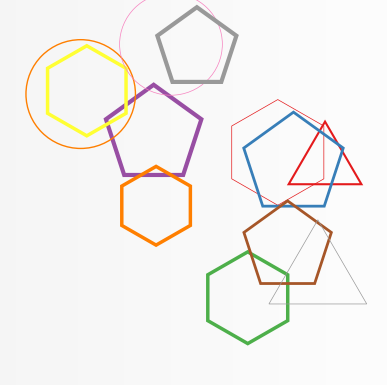[{"shape": "hexagon", "thickness": 0.5, "radius": 0.69, "center": [0.717, 0.604]}, {"shape": "triangle", "thickness": 1.5, "radius": 0.54, "center": [0.839, 0.576]}, {"shape": "pentagon", "thickness": 2, "radius": 0.67, "center": [0.757, 0.574]}, {"shape": "hexagon", "thickness": 2.5, "radius": 0.6, "center": [0.639, 0.227]}, {"shape": "pentagon", "thickness": 3, "radius": 0.65, "center": [0.397, 0.65]}, {"shape": "hexagon", "thickness": 2.5, "radius": 0.51, "center": [0.403, 0.466]}, {"shape": "circle", "thickness": 1, "radius": 0.71, "center": [0.208, 0.756]}, {"shape": "hexagon", "thickness": 2.5, "radius": 0.58, "center": [0.224, 0.764]}, {"shape": "pentagon", "thickness": 2, "radius": 0.59, "center": [0.742, 0.36]}, {"shape": "circle", "thickness": 0.5, "radius": 0.66, "center": [0.441, 0.885]}, {"shape": "triangle", "thickness": 0.5, "radius": 0.73, "center": [0.82, 0.283]}, {"shape": "pentagon", "thickness": 3, "radius": 0.54, "center": [0.508, 0.874]}]